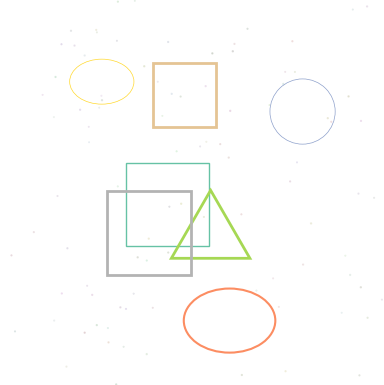[{"shape": "square", "thickness": 1, "radius": 0.54, "center": [0.434, 0.469]}, {"shape": "oval", "thickness": 1.5, "radius": 0.59, "center": [0.596, 0.167]}, {"shape": "circle", "thickness": 0.5, "radius": 0.42, "center": [0.786, 0.71]}, {"shape": "triangle", "thickness": 2, "radius": 0.59, "center": [0.547, 0.388]}, {"shape": "oval", "thickness": 0.5, "radius": 0.42, "center": [0.264, 0.788]}, {"shape": "square", "thickness": 2, "radius": 0.41, "center": [0.479, 0.754]}, {"shape": "square", "thickness": 2, "radius": 0.55, "center": [0.388, 0.394]}]